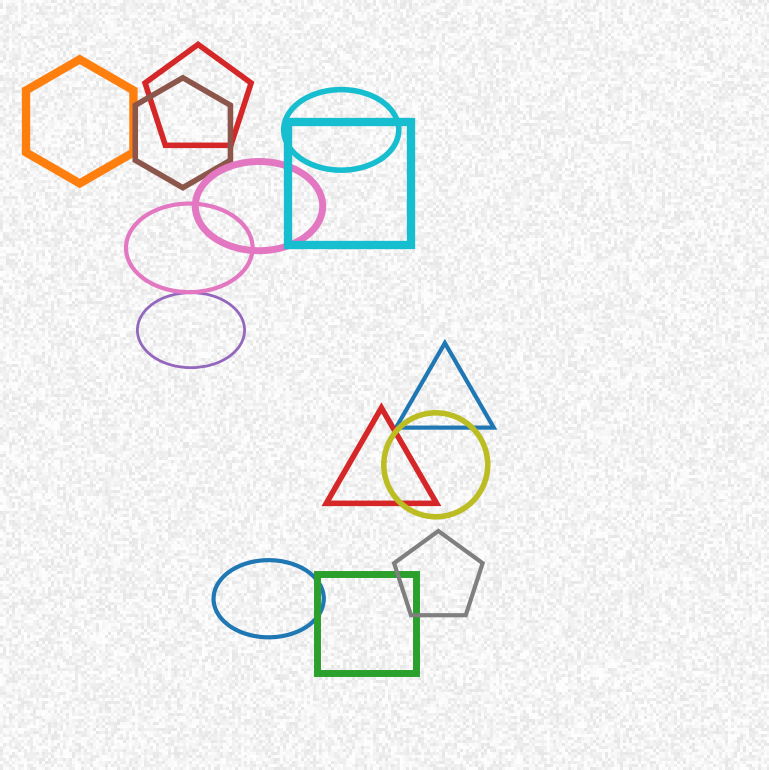[{"shape": "triangle", "thickness": 1.5, "radius": 0.37, "center": [0.578, 0.481]}, {"shape": "oval", "thickness": 1.5, "radius": 0.36, "center": [0.349, 0.222]}, {"shape": "hexagon", "thickness": 3, "radius": 0.4, "center": [0.104, 0.842]}, {"shape": "square", "thickness": 2.5, "radius": 0.32, "center": [0.476, 0.19]}, {"shape": "triangle", "thickness": 2, "radius": 0.41, "center": [0.495, 0.388]}, {"shape": "pentagon", "thickness": 2, "radius": 0.36, "center": [0.257, 0.87]}, {"shape": "oval", "thickness": 1, "radius": 0.35, "center": [0.248, 0.571]}, {"shape": "hexagon", "thickness": 2, "radius": 0.36, "center": [0.237, 0.828]}, {"shape": "oval", "thickness": 1.5, "radius": 0.41, "center": [0.246, 0.678]}, {"shape": "oval", "thickness": 2.5, "radius": 0.41, "center": [0.336, 0.732]}, {"shape": "pentagon", "thickness": 1.5, "radius": 0.3, "center": [0.569, 0.25]}, {"shape": "circle", "thickness": 2, "radius": 0.34, "center": [0.566, 0.396]}, {"shape": "square", "thickness": 3, "radius": 0.4, "center": [0.454, 0.762]}, {"shape": "oval", "thickness": 2, "radius": 0.37, "center": [0.443, 0.831]}]